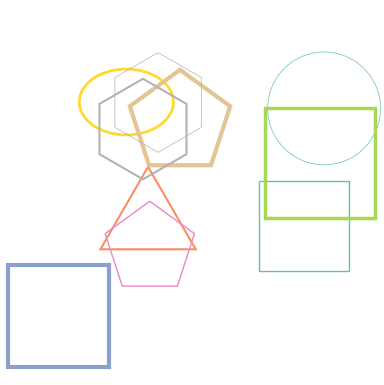[{"shape": "square", "thickness": 1, "radius": 0.58, "center": [0.79, 0.413]}, {"shape": "circle", "thickness": 0.5, "radius": 0.73, "center": [0.842, 0.718]}, {"shape": "triangle", "thickness": 1.5, "radius": 0.71, "center": [0.385, 0.424]}, {"shape": "square", "thickness": 3, "radius": 0.66, "center": [0.152, 0.179]}, {"shape": "pentagon", "thickness": 1, "radius": 0.61, "center": [0.389, 0.355]}, {"shape": "square", "thickness": 2.5, "radius": 0.71, "center": [0.831, 0.578]}, {"shape": "oval", "thickness": 2, "radius": 0.61, "center": [0.328, 0.735]}, {"shape": "pentagon", "thickness": 3, "radius": 0.68, "center": [0.468, 0.682]}, {"shape": "hexagon", "thickness": 1.5, "radius": 0.65, "center": [0.371, 0.665]}, {"shape": "hexagon", "thickness": 0.5, "radius": 0.65, "center": [0.411, 0.734]}]